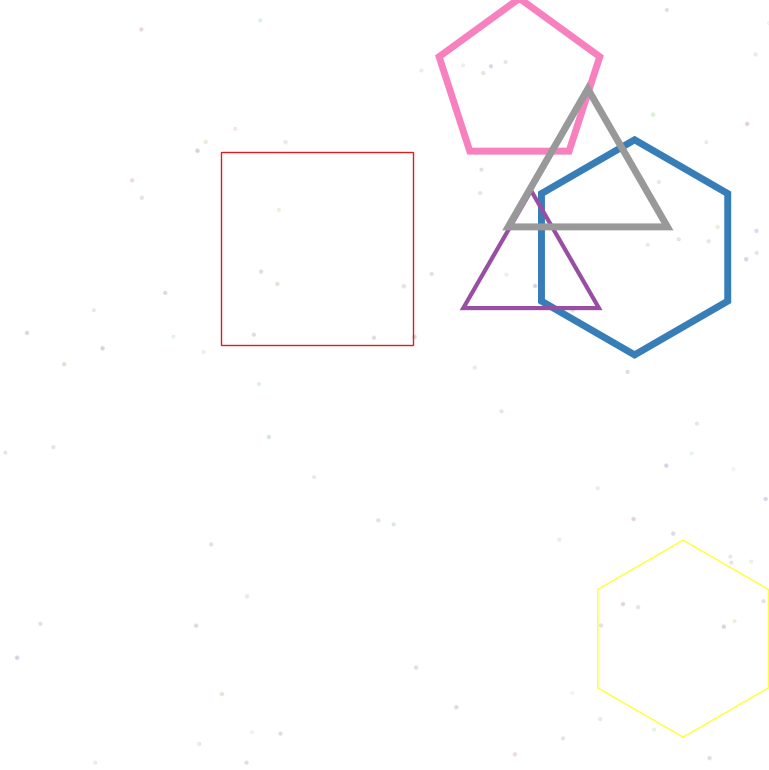[{"shape": "square", "thickness": 0.5, "radius": 0.63, "center": [0.412, 0.677]}, {"shape": "hexagon", "thickness": 2.5, "radius": 0.7, "center": [0.824, 0.679]}, {"shape": "triangle", "thickness": 1.5, "radius": 0.51, "center": [0.69, 0.651]}, {"shape": "hexagon", "thickness": 0.5, "radius": 0.64, "center": [0.887, 0.171]}, {"shape": "pentagon", "thickness": 2.5, "radius": 0.55, "center": [0.675, 0.892]}, {"shape": "triangle", "thickness": 2.5, "radius": 0.6, "center": [0.763, 0.765]}]